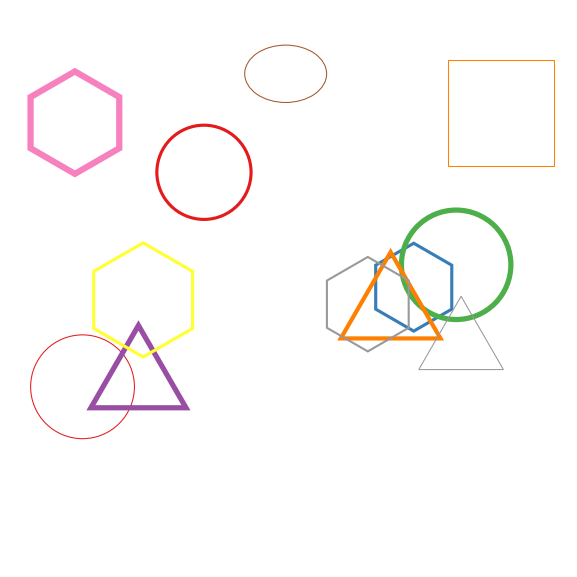[{"shape": "circle", "thickness": 0.5, "radius": 0.45, "center": [0.143, 0.329]}, {"shape": "circle", "thickness": 1.5, "radius": 0.41, "center": [0.353, 0.701]}, {"shape": "hexagon", "thickness": 1.5, "radius": 0.38, "center": [0.716, 0.502]}, {"shape": "circle", "thickness": 2.5, "radius": 0.47, "center": [0.79, 0.541]}, {"shape": "triangle", "thickness": 2.5, "radius": 0.48, "center": [0.24, 0.341]}, {"shape": "square", "thickness": 0.5, "radius": 0.46, "center": [0.867, 0.803]}, {"shape": "triangle", "thickness": 2, "radius": 0.5, "center": [0.676, 0.463]}, {"shape": "hexagon", "thickness": 1.5, "radius": 0.49, "center": [0.248, 0.48]}, {"shape": "oval", "thickness": 0.5, "radius": 0.35, "center": [0.495, 0.871]}, {"shape": "hexagon", "thickness": 3, "radius": 0.44, "center": [0.13, 0.787]}, {"shape": "triangle", "thickness": 0.5, "radius": 0.42, "center": [0.798, 0.402]}, {"shape": "hexagon", "thickness": 1, "radius": 0.41, "center": [0.637, 0.472]}]